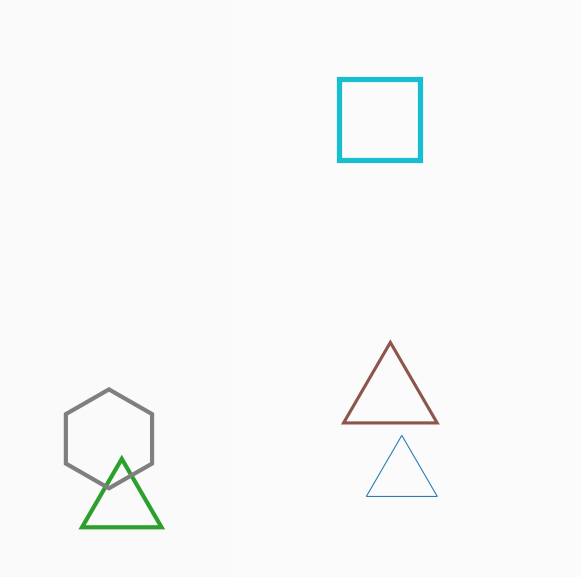[{"shape": "triangle", "thickness": 0.5, "radius": 0.35, "center": [0.691, 0.175]}, {"shape": "triangle", "thickness": 2, "radius": 0.39, "center": [0.21, 0.126]}, {"shape": "triangle", "thickness": 1.5, "radius": 0.46, "center": [0.672, 0.313]}, {"shape": "hexagon", "thickness": 2, "radius": 0.43, "center": [0.187, 0.239]}, {"shape": "square", "thickness": 2.5, "radius": 0.35, "center": [0.653, 0.792]}]